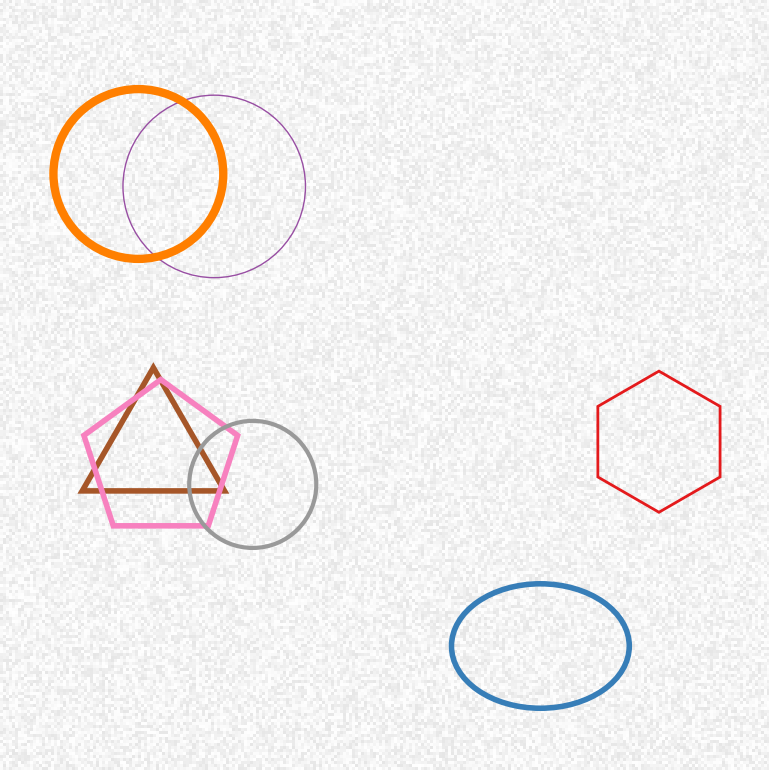[{"shape": "hexagon", "thickness": 1, "radius": 0.46, "center": [0.856, 0.426]}, {"shape": "oval", "thickness": 2, "radius": 0.58, "center": [0.702, 0.161]}, {"shape": "circle", "thickness": 0.5, "radius": 0.59, "center": [0.278, 0.758]}, {"shape": "circle", "thickness": 3, "radius": 0.55, "center": [0.18, 0.774]}, {"shape": "triangle", "thickness": 2, "radius": 0.53, "center": [0.199, 0.416]}, {"shape": "pentagon", "thickness": 2, "radius": 0.52, "center": [0.209, 0.402]}, {"shape": "circle", "thickness": 1.5, "radius": 0.41, "center": [0.328, 0.371]}]